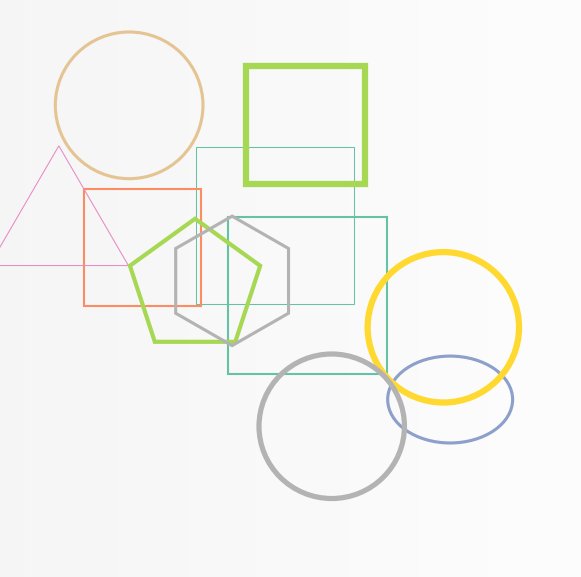[{"shape": "square", "thickness": 0.5, "radius": 0.68, "center": [0.473, 0.609]}, {"shape": "square", "thickness": 1, "radius": 0.68, "center": [0.529, 0.487]}, {"shape": "square", "thickness": 1, "radius": 0.5, "center": [0.246, 0.571]}, {"shape": "oval", "thickness": 1.5, "radius": 0.54, "center": [0.774, 0.307]}, {"shape": "triangle", "thickness": 0.5, "radius": 0.69, "center": [0.101, 0.608]}, {"shape": "square", "thickness": 3, "radius": 0.51, "center": [0.525, 0.783]}, {"shape": "pentagon", "thickness": 2, "radius": 0.59, "center": [0.336, 0.503]}, {"shape": "circle", "thickness": 3, "radius": 0.65, "center": [0.763, 0.432]}, {"shape": "circle", "thickness": 1.5, "radius": 0.64, "center": [0.222, 0.817]}, {"shape": "circle", "thickness": 2.5, "radius": 0.63, "center": [0.571, 0.261]}, {"shape": "hexagon", "thickness": 1.5, "radius": 0.56, "center": [0.399, 0.513]}]